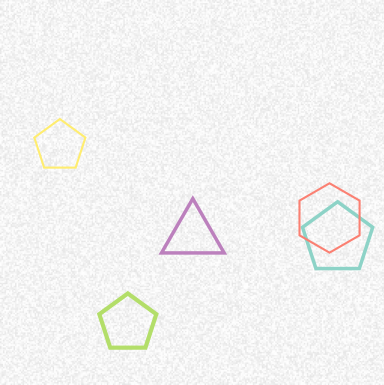[{"shape": "pentagon", "thickness": 2.5, "radius": 0.48, "center": [0.877, 0.38]}, {"shape": "hexagon", "thickness": 1.5, "radius": 0.45, "center": [0.856, 0.434]}, {"shape": "pentagon", "thickness": 3, "radius": 0.39, "center": [0.332, 0.16]}, {"shape": "triangle", "thickness": 2.5, "radius": 0.47, "center": [0.501, 0.39]}, {"shape": "pentagon", "thickness": 1.5, "radius": 0.35, "center": [0.156, 0.621]}]